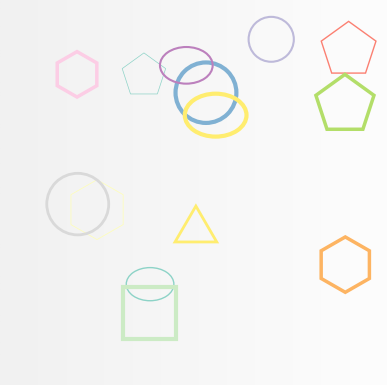[{"shape": "oval", "thickness": 1, "radius": 0.31, "center": [0.387, 0.262]}, {"shape": "pentagon", "thickness": 0.5, "radius": 0.29, "center": [0.371, 0.804]}, {"shape": "hexagon", "thickness": 0.5, "radius": 0.39, "center": [0.25, 0.455]}, {"shape": "circle", "thickness": 1.5, "radius": 0.29, "center": [0.7, 0.898]}, {"shape": "pentagon", "thickness": 1, "radius": 0.37, "center": [0.9, 0.87]}, {"shape": "circle", "thickness": 3, "radius": 0.39, "center": [0.532, 0.759]}, {"shape": "hexagon", "thickness": 2.5, "radius": 0.36, "center": [0.891, 0.313]}, {"shape": "pentagon", "thickness": 2.5, "radius": 0.39, "center": [0.89, 0.728]}, {"shape": "hexagon", "thickness": 2.5, "radius": 0.29, "center": [0.199, 0.807]}, {"shape": "circle", "thickness": 2, "radius": 0.4, "center": [0.201, 0.47]}, {"shape": "oval", "thickness": 1.5, "radius": 0.34, "center": [0.481, 0.83]}, {"shape": "square", "thickness": 3, "radius": 0.34, "center": [0.386, 0.187]}, {"shape": "triangle", "thickness": 2, "radius": 0.31, "center": [0.506, 0.403]}, {"shape": "oval", "thickness": 3, "radius": 0.4, "center": [0.557, 0.701]}]